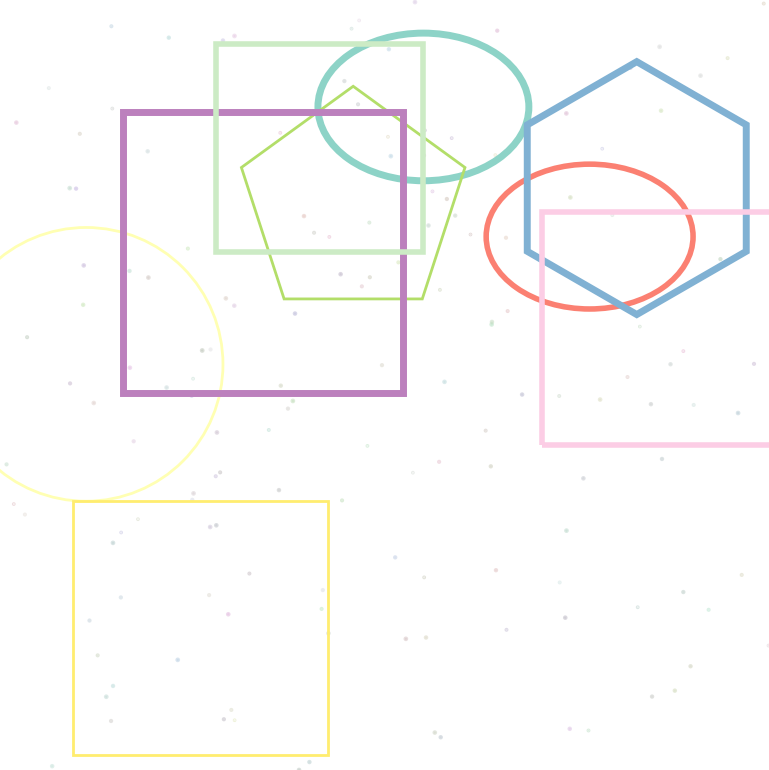[{"shape": "oval", "thickness": 2.5, "radius": 0.68, "center": [0.55, 0.861]}, {"shape": "circle", "thickness": 1, "radius": 0.89, "center": [0.112, 0.527]}, {"shape": "oval", "thickness": 2, "radius": 0.67, "center": [0.766, 0.693]}, {"shape": "hexagon", "thickness": 2.5, "radius": 0.82, "center": [0.827, 0.756]}, {"shape": "pentagon", "thickness": 1, "radius": 0.76, "center": [0.459, 0.735]}, {"shape": "square", "thickness": 2, "radius": 0.76, "center": [0.855, 0.573]}, {"shape": "square", "thickness": 2.5, "radius": 0.91, "center": [0.342, 0.672]}, {"shape": "square", "thickness": 2, "radius": 0.67, "center": [0.415, 0.808]}, {"shape": "square", "thickness": 1, "radius": 0.83, "center": [0.26, 0.185]}]